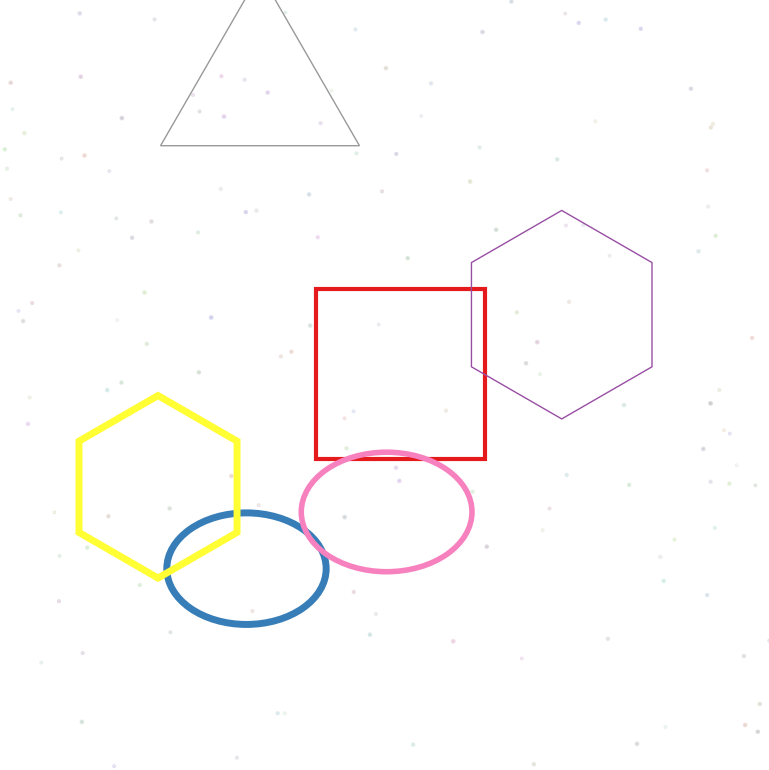[{"shape": "square", "thickness": 1.5, "radius": 0.55, "center": [0.52, 0.514]}, {"shape": "oval", "thickness": 2.5, "radius": 0.52, "center": [0.32, 0.261]}, {"shape": "hexagon", "thickness": 0.5, "radius": 0.68, "center": [0.73, 0.591]}, {"shape": "hexagon", "thickness": 2.5, "radius": 0.59, "center": [0.205, 0.368]}, {"shape": "oval", "thickness": 2, "radius": 0.55, "center": [0.502, 0.335]}, {"shape": "triangle", "thickness": 0.5, "radius": 0.75, "center": [0.338, 0.885]}]